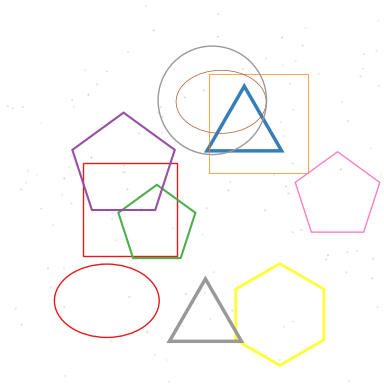[{"shape": "oval", "thickness": 1, "radius": 0.68, "center": [0.277, 0.219]}, {"shape": "square", "thickness": 1, "radius": 0.61, "center": [0.338, 0.455]}, {"shape": "triangle", "thickness": 2.5, "radius": 0.56, "center": [0.635, 0.664]}, {"shape": "pentagon", "thickness": 1.5, "radius": 0.53, "center": [0.407, 0.415]}, {"shape": "pentagon", "thickness": 1.5, "radius": 0.7, "center": [0.321, 0.568]}, {"shape": "square", "thickness": 0.5, "radius": 0.64, "center": [0.671, 0.679]}, {"shape": "hexagon", "thickness": 2, "radius": 0.66, "center": [0.727, 0.183]}, {"shape": "oval", "thickness": 0.5, "radius": 0.59, "center": [0.574, 0.736]}, {"shape": "pentagon", "thickness": 1, "radius": 0.58, "center": [0.877, 0.49]}, {"shape": "circle", "thickness": 1, "radius": 0.7, "center": [0.551, 0.739]}, {"shape": "triangle", "thickness": 2.5, "radius": 0.54, "center": [0.534, 0.168]}]